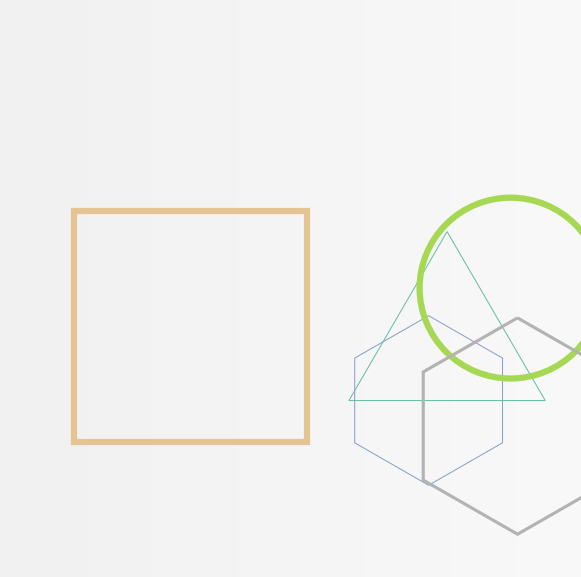[{"shape": "triangle", "thickness": 0.5, "radius": 0.97, "center": [0.769, 0.403]}, {"shape": "hexagon", "thickness": 0.5, "radius": 0.73, "center": [0.737, 0.306]}, {"shape": "circle", "thickness": 3, "radius": 0.78, "center": [0.878, 0.5]}, {"shape": "square", "thickness": 3, "radius": 1.0, "center": [0.328, 0.433]}, {"shape": "hexagon", "thickness": 1.5, "radius": 0.94, "center": [0.89, 0.261]}]